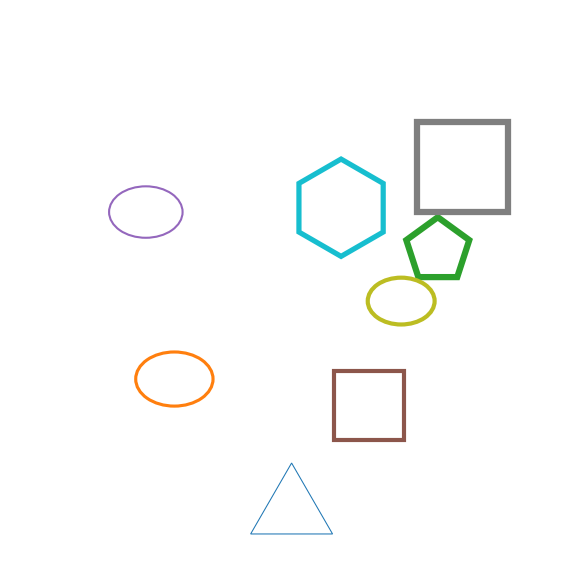[{"shape": "triangle", "thickness": 0.5, "radius": 0.41, "center": [0.505, 0.115]}, {"shape": "oval", "thickness": 1.5, "radius": 0.33, "center": [0.302, 0.343]}, {"shape": "pentagon", "thickness": 3, "radius": 0.29, "center": [0.758, 0.566]}, {"shape": "oval", "thickness": 1, "radius": 0.32, "center": [0.253, 0.632]}, {"shape": "square", "thickness": 2, "radius": 0.3, "center": [0.639, 0.297]}, {"shape": "square", "thickness": 3, "radius": 0.39, "center": [0.801, 0.71]}, {"shape": "oval", "thickness": 2, "radius": 0.29, "center": [0.695, 0.478]}, {"shape": "hexagon", "thickness": 2.5, "radius": 0.42, "center": [0.591, 0.639]}]